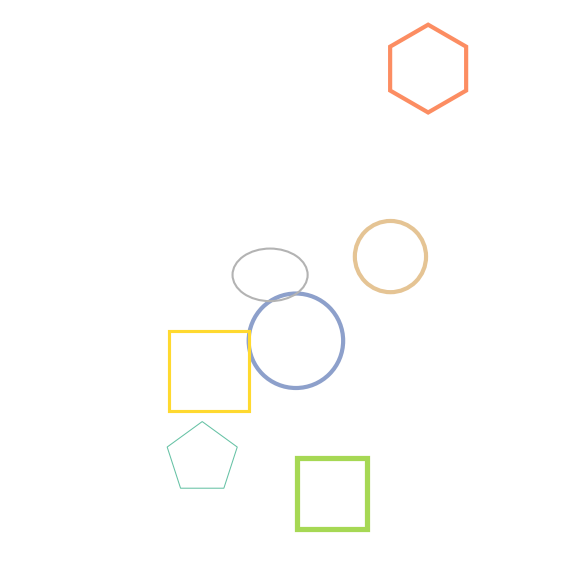[{"shape": "pentagon", "thickness": 0.5, "radius": 0.32, "center": [0.35, 0.205]}, {"shape": "hexagon", "thickness": 2, "radius": 0.38, "center": [0.741, 0.88]}, {"shape": "circle", "thickness": 2, "radius": 0.41, "center": [0.512, 0.409]}, {"shape": "square", "thickness": 2.5, "radius": 0.31, "center": [0.575, 0.145]}, {"shape": "square", "thickness": 1.5, "radius": 0.35, "center": [0.363, 0.357]}, {"shape": "circle", "thickness": 2, "radius": 0.31, "center": [0.676, 0.555]}, {"shape": "oval", "thickness": 1, "radius": 0.33, "center": [0.468, 0.523]}]